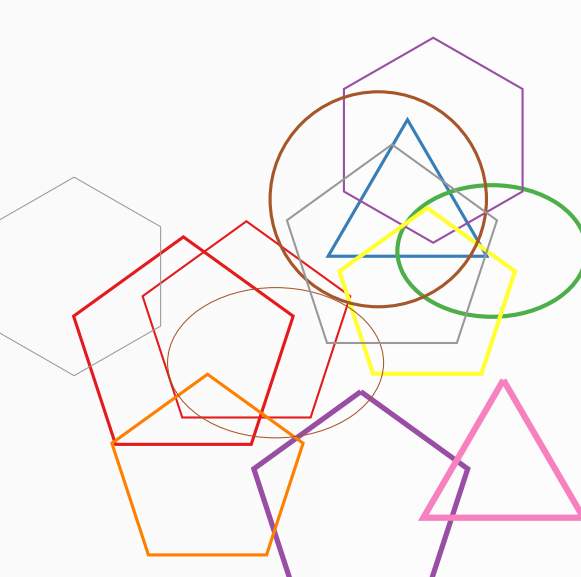[{"shape": "pentagon", "thickness": 1.5, "radius": 0.99, "center": [0.315, 0.39]}, {"shape": "pentagon", "thickness": 1, "radius": 0.94, "center": [0.424, 0.428]}, {"shape": "triangle", "thickness": 1.5, "radius": 0.79, "center": [0.701, 0.634]}, {"shape": "oval", "thickness": 2, "radius": 0.81, "center": [0.846, 0.565]}, {"shape": "pentagon", "thickness": 2.5, "radius": 0.97, "center": [0.621, 0.128]}, {"shape": "hexagon", "thickness": 1, "radius": 0.89, "center": [0.745, 0.756]}, {"shape": "pentagon", "thickness": 1.5, "radius": 0.86, "center": [0.357, 0.178]}, {"shape": "pentagon", "thickness": 2, "radius": 0.79, "center": [0.735, 0.48]}, {"shape": "oval", "thickness": 0.5, "radius": 0.93, "center": [0.474, 0.371]}, {"shape": "circle", "thickness": 1.5, "radius": 0.93, "center": [0.651, 0.654]}, {"shape": "triangle", "thickness": 3, "radius": 0.79, "center": [0.866, 0.182]}, {"shape": "hexagon", "thickness": 0.5, "radius": 0.86, "center": [0.128, 0.521]}, {"shape": "pentagon", "thickness": 1, "radius": 0.95, "center": [0.674, 0.559]}]